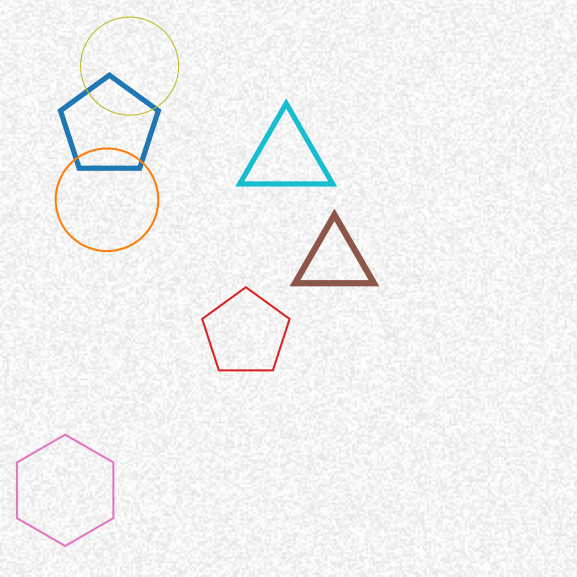[{"shape": "pentagon", "thickness": 2.5, "radius": 0.45, "center": [0.189, 0.78]}, {"shape": "circle", "thickness": 1, "radius": 0.44, "center": [0.185, 0.653]}, {"shape": "pentagon", "thickness": 1, "radius": 0.4, "center": [0.426, 0.422]}, {"shape": "triangle", "thickness": 3, "radius": 0.39, "center": [0.579, 0.548]}, {"shape": "hexagon", "thickness": 1, "radius": 0.48, "center": [0.113, 0.15]}, {"shape": "circle", "thickness": 0.5, "radius": 0.42, "center": [0.224, 0.885]}, {"shape": "triangle", "thickness": 2.5, "radius": 0.46, "center": [0.496, 0.727]}]